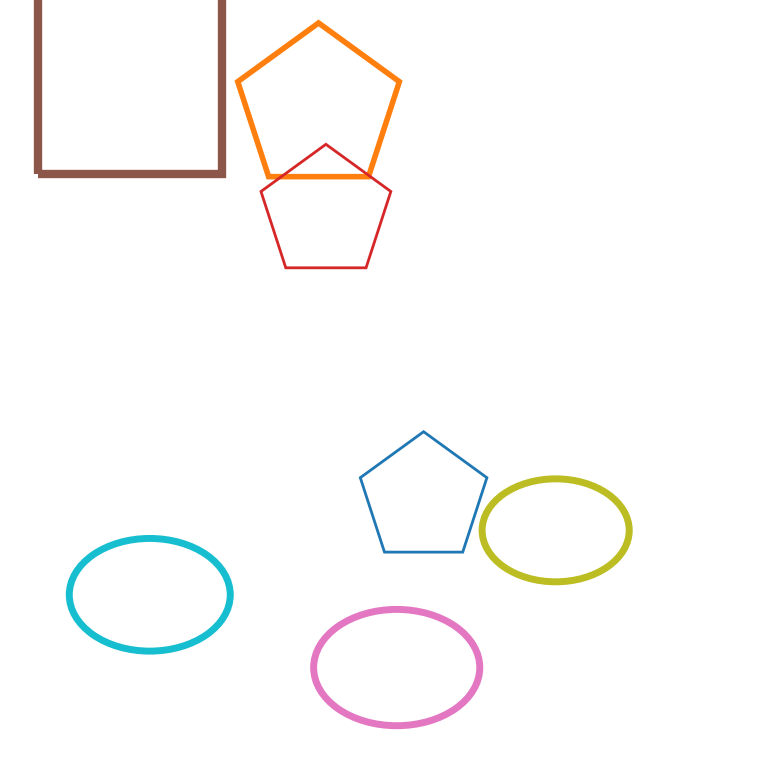[{"shape": "pentagon", "thickness": 1, "radius": 0.43, "center": [0.55, 0.353]}, {"shape": "pentagon", "thickness": 2, "radius": 0.55, "center": [0.414, 0.86]}, {"shape": "pentagon", "thickness": 1, "radius": 0.44, "center": [0.423, 0.724]}, {"shape": "square", "thickness": 3, "radius": 0.6, "center": [0.169, 0.894]}, {"shape": "oval", "thickness": 2.5, "radius": 0.54, "center": [0.515, 0.133]}, {"shape": "oval", "thickness": 2.5, "radius": 0.48, "center": [0.722, 0.311]}, {"shape": "oval", "thickness": 2.5, "radius": 0.52, "center": [0.195, 0.228]}]